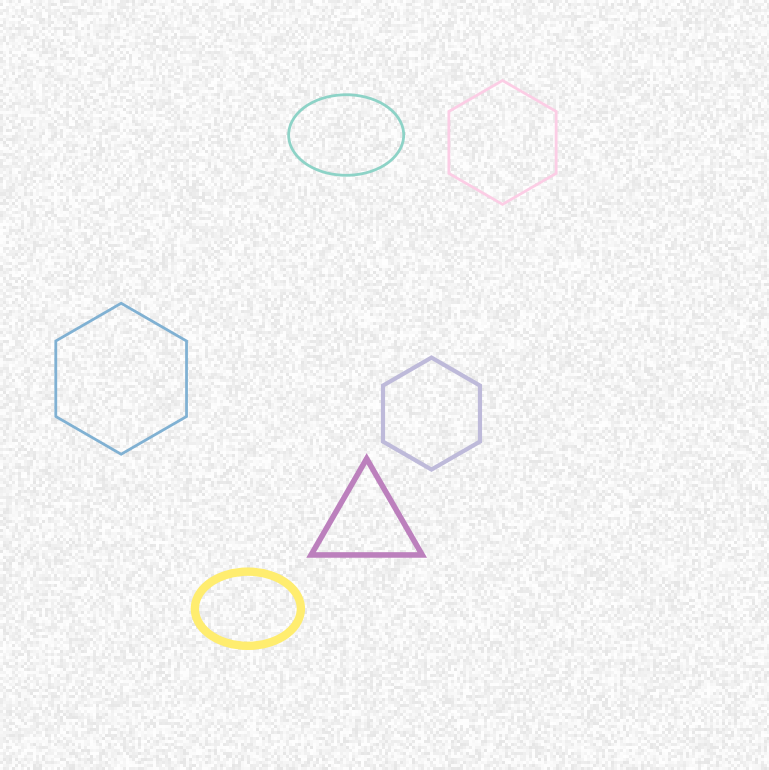[{"shape": "oval", "thickness": 1, "radius": 0.37, "center": [0.45, 0.825]}, {"shape": "hexagon", "thickness": 1.5, "radius": 0.36, "center": [0.56, 0.463]}, {"shape": "hexagon", "thickness": 1, "radius": 0.49, "center": [0.157, 0.508]}, {"shape": "hexagon", "thickness": 1, "radius": 0.4, "center": [0.653, 0.815]}, {"shape": "triangle", "thickness": 2, "radius": 0.42, "center": [0.476, 0.321]}, {"shape": "oval", "thickness": 3, "radius": 0.34, "center": [0.322, 0.209]}]